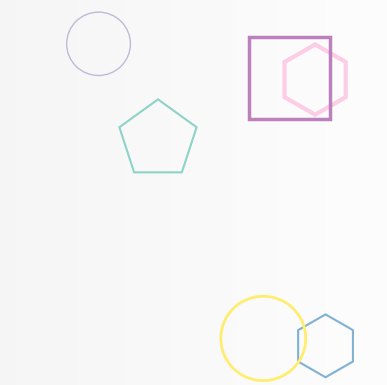[{"shape": "pentagon", "thickness": 1.5, "radius": 0.52, "center": [0.408, 0.637]}, {"shape": "circle", "thickness": 1, "radius": 0.41, "center": [0.254, 0.886]}, {"shape": "hexagon", "thickness": 1.5, "radius": 0.41, "center": [0.84, 0.102]}, {"shape": "hexagon", "thickness": 3, "radius": 0.46, "center": [0.813, 0.793]}, {"shape": "square", "thickness": 2.5, "radius": 0.53, "center": [0.747, 0.798]}, {"shape": "circle", "thickness": 2, "radius": 0.55, "center": [0.679, 0.121]}]